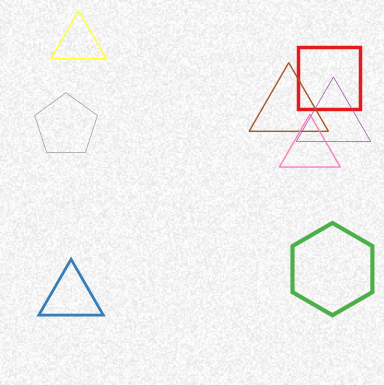[{"shape": "square", "thickness": 2.5, "radius": 0.4, "center": [0.855, 0.797]}, {"shape": "triangle", "thickness": 2, "radius": 0.48, "center": [0.185, 0.23]}, {"shape": "hexagon", "thickness": 3, "radius": 0.6, "center": [0.863, 0.301]}, {"shape": "triangle", "thickness": 0.5, "radius": 0.56, "center": [0.866, 0.688]}, {"shape": "triangle", "thickness": 1, "radius": 0.42, "center": [0.204, 0.889]}, {"shape": "triangle", "thickness": 1, "radius": 0.59, "center": [0.75, 0.718]}, {"shape": "triangle", "thickness": 1, "radius": 0.46, "center": [0.805, 0.612]}, {"shape": "pentagon", "thickness": 0.5, "radius": 0.43, "center": [0.172, 0.673]}]